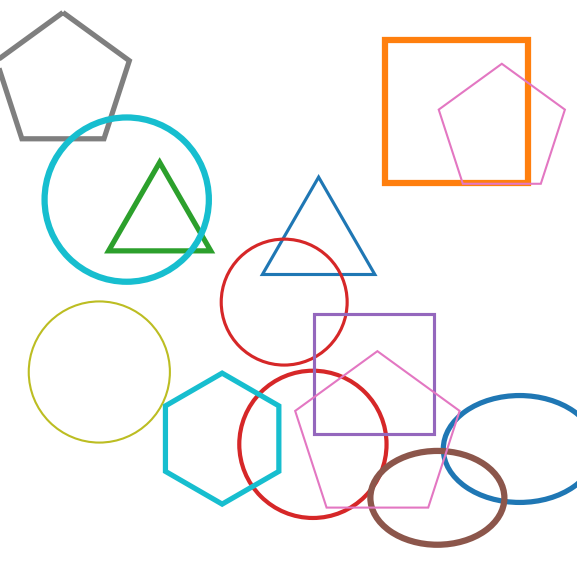[{"shape": "oval", "thickness": 2.5, "radius": 0.66, "center": [0.9, 0.222]}, {"shape": "triangle", "thickness": 1.5, "radius": 0.56, "center": [0.552, 0.58]}, {"shape": "square", "thickness": 3, "radius": 0.62, "center": [0.791, 0.806]}, {"shape": "triangle", "thickness": 2.5, "radius": 0.51, "center": [0.276, 0.616]}, {"shape": "circle", "thickness": 1.5, "radius": 0.55, "center": [0.492, 0.476]}, {"shape": "circle", "thickness": 2, "radius": 0.64, "center": [0.542, 0.23]}, {"shape": "square", "thickness": 1.5, "radius": 0.52, "center": [0.648, 0.352]}, {"shape": "oval", "thickness": 3, "radius": 0.58, "center": [0.757, 0.137]}, {"shape": "pentagon", "thickness": 1, "radius": 0.57, "center": [0.869, 0.774]}, {"shape": "pentagon", "thickness": 1, "radius": 0.75, "center": [0.653, 0.241]}, {"shape": "pentagon", "thickness": 2.5, "radius": 0.6, "center": [0.109, 0.857]}, {"shape": "circle", "thickness": 1, "radius": 0.61, "center": [0.172, 0.355]}, {"shape": "hexagon", "thickness": 2.5, "radius": 0.57, "center": [0.385, 0.24]}, {"shape": "circle", "thickness": 3, "radius": 0.71, "center": [0.219, 0.654]}]